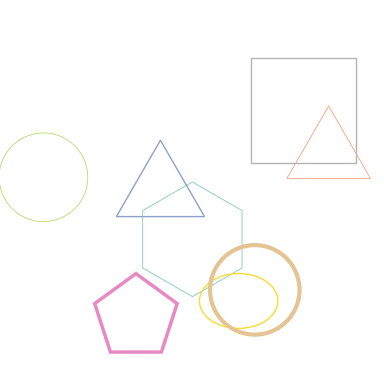[{"shape": "hexagon", "thickness": 0.5, "radius": 0.74, "center": [0.5, 0.379]}, {"shape": "triangle", "thickness": 0.5, "radius": 0.63, "center": [0.854, 0.599]}, {"shape": "triangle", "thickness": 1, "radius": 0.66, "center": [0.417, 0.504]}, {"shape": "pentagon", "thickness": 2.5, "radius": 0.56, "center": [0.353, 0.177]}, {"shape": "circle", "thickness": 0.5, "radius": 0.58, "center": [0.113, 0.54]}, {"shape": "oval", "thickness": 1, "radius": 0.51, "center": [0.62, 0.218]}, {"shape": "circle", "thickness": 3, "radius": 0.58, "center": [0.662, 0.247]}, {"shape": "square", "thickness": 1, "radius": 0.68, "center": [0.788, 0.713]}]